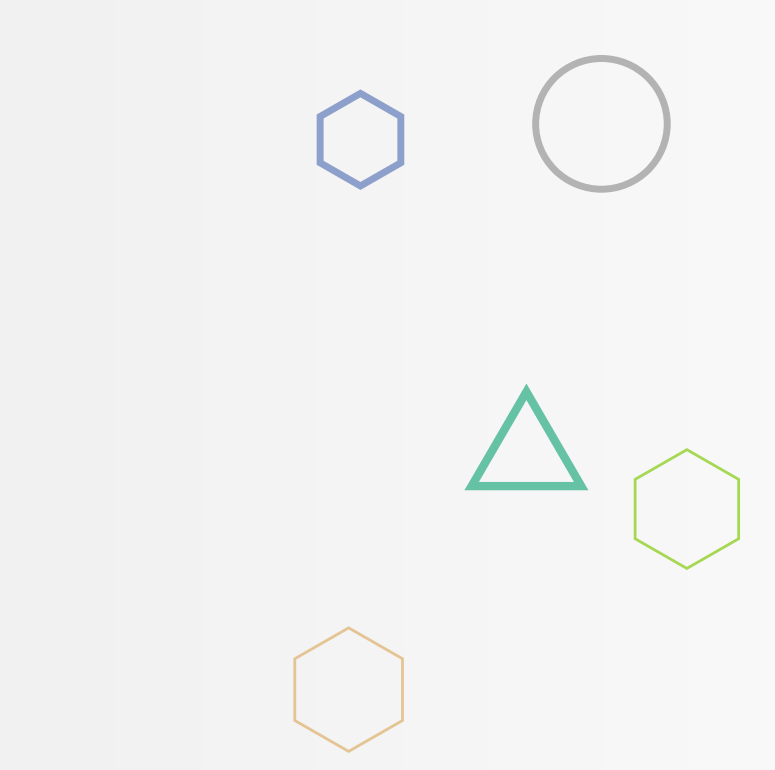[{"shape": "triangle", "thickness": 3, "radius": 0.41, "center": [0.679, 0.41]}, {"shape": "hexagon", "thickness": 2.5, "radius": 0.3, "center": [0.465, 0.819]}, {"shape": "hexagon", "thickness": 1, "radius": 0.39, "center": [0.886, 0.339]}, {"shape": "hexagon", "thickness": 1, "radius": 0.4, "center": [0.45, 0.104]}, {"shape": "circle", "thickness": 2.5, "radius": 0.42, "center": [0.776, 0.839]}]